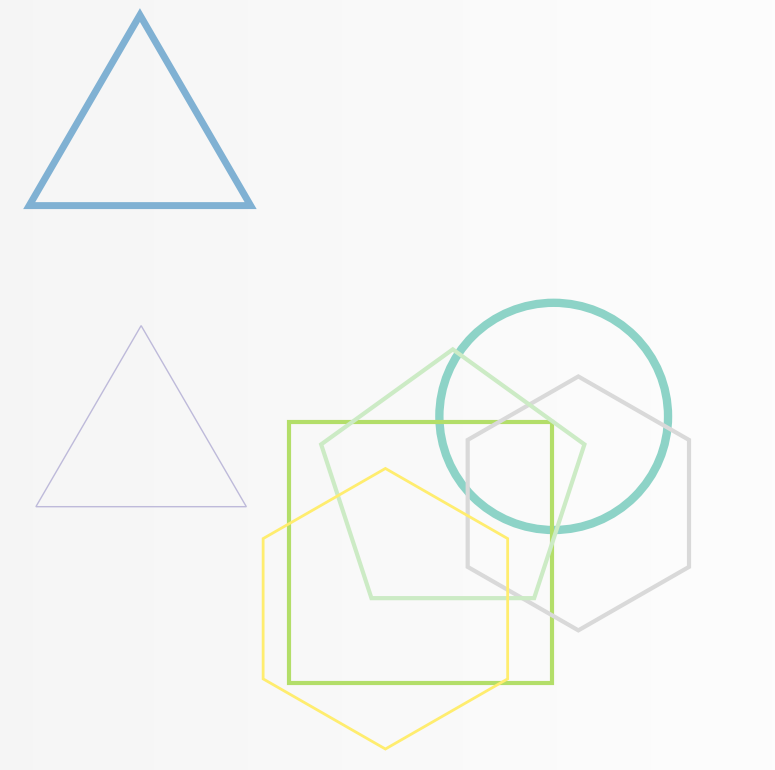[{"shape": "circle", "thickness": 3, "radius": 0.74, "center": [0.714, 0.459]}, {"shape": "triangle", "thickness": 0.5, "radius": 0.78, "center": [0.182, 0.42]}, {"shape": "triangle", "thickness": 2.5, "radius": 0.82, "center": [0.181, 0.815]}, {"shape": "square", "thickness": 1.5, "radius": 0.85, "center": [0.542, 0.282]}, {"shape": "hexagon", "thickness": 1.5, "radius": 0.82, "center": [0.746, 0.346]}, {"shape": "pentagon", "thickness": 1.5, "radius": 0.89, "center": [0.584, 0.368]}, {"shape": "hexagon", "thickness": 1, "radius": 0.91, "center": [0.497, 0.209]}]